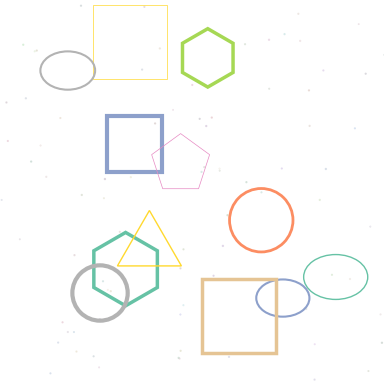[{"shape": "oval", "thickness": 1, "radius": 0.42, "center": [0.872, 0.281]}, {"shape": "hexagon", "thickness": 2.5, "radius": 0.48, "center": [0.326, 0.301]}, {"shape": "circle", "thickness": 2, "radius": 0.41, "center": [0.679, 0.428]}, {"shape": "square", "thickness": 3, "radius": 0.36, "center": [0.35, 0.626]}, {"shape": "oval", "thickness": 1.5, "radius": 0.35, "center": [0.735, 0.226]}, {"shape": "pentagon", "thickness": 0.5, "radius": 0.4, "center": [0.469, 0.574]}, {"shape": "hexagon", "thickness": 2.5, "radius": 0.38, "center": [0.54, 0.85]}, {"shape": "triangle", "thickness": 1, "radius": 0.48, "center": [0.388, 0.357]}, {"shape": "square", "thickness": 0.5, "radius": 0.48, "center": [0.338, 0.891]}, {"shape": "square", "thickness": 2.5, "radius": 0.48, "center": [0.621, 0.18]}, {"shape": "circle", "thickness": 3, "radius": 0.36, "center": [0.26, 0.239]}, {"shape": "oval", "thickness": 1.5, "radius": 0.36, "center": [0.176, 0.817]}]